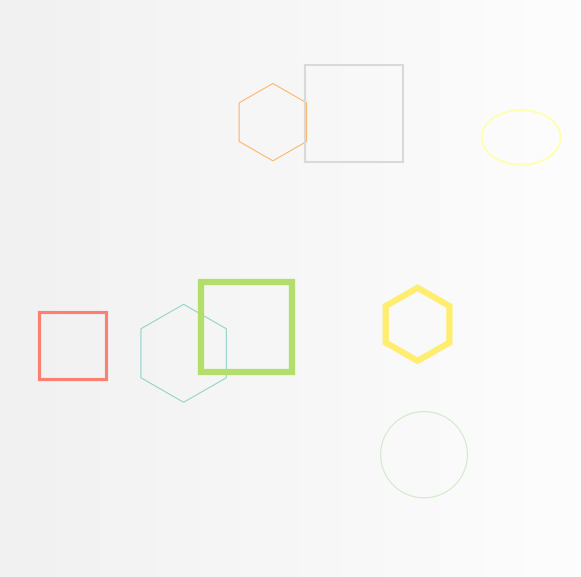[{"shape": "hexagon", "thickness": 0.5, "radius": 0.42, "center": [0.316, 0.387]}, {"shape": "oval", "thickness": 1, "radius": 0.34, "center": [0.897, 0.761]}, {"shape": "square", "thickness": 1.5, "radius": 0.29, "center": [0.125, 0.401]}, {"shape": "hexagon", "thickness": 0.5, "radius": 0.33, "center": [0.469, 0.788]}, {"shape": "square", "thickness": 3, "radius": 0.39, "center": [0.424, 0.433]}, {"shape": "square", "thickness": 1, "radius": 0.42, "center": [0.609, 0.803]}, {"shape": "circle", "thickness": 0.5, "radius": 0.37, "center": [0.73, 0.212]}, {"shape": "hexagon", "thickness": 3, "radius": 0.32, "center": [0.718, 0.438]}]